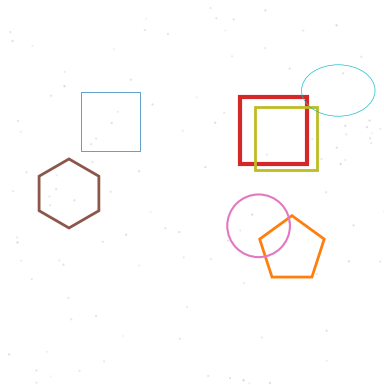[{"shape": "square", "thickness": 0.5, "radius": 0.38, "center": [0.287, 0.685]}, {"shape": "pentagon", "thickness": 2, "radius": 0.44, "center": [0.758, 0.352]}, {"shape": "square", "thickness": 3, "radius": 0.43, "center": [0.711, 0.661]}, {"shape": "hexagon", "thickness": 2, "radius": 0.45, "center": [0.179, 0.497]}, {"shape": "circle", "thickness": 1.5, "radius": 0.41, "center": [0.672, 0.413]}, {"shape": "square", "thickness": 2, "radius": 0.41, "center": [0.743, 0.64]}, {"shape": "oval", "thickness": 0.5, "radius": 0.48, "center": [0.879, 0.765]}]